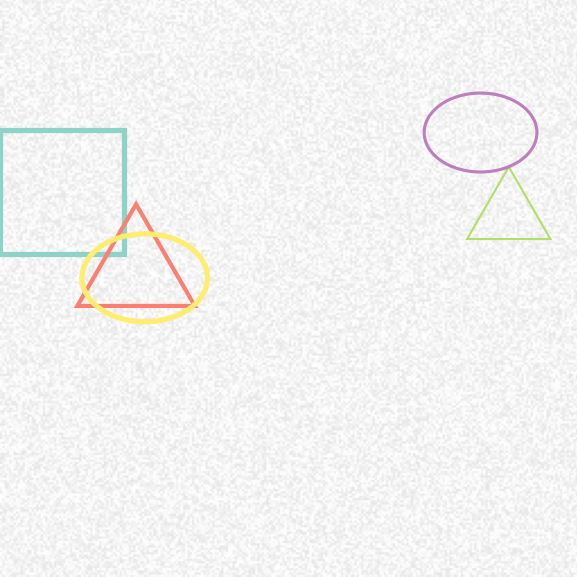[{"shape": "square", "thickness": 2.5, "radius": 0.53, "center": [0.107, 0.667]}, {"shape": "triangle", "thickness": 2, "radius": 0.59, "center": [0.236, 0.528]}, {"shape": "triangle", "thickness": 1, "radius": 0.42, "center": [0.881, 0.627]}, {"shape": "oval", "thickness": 1.5, "radius": 0.49, "center": [0.832, 0.77]}, {"shape": "oval", "thickness": 2.5, "radius": 0.54, "center": [0.251, 0.518]}]